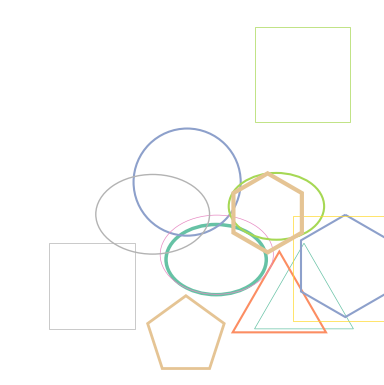[{"shape": "oval", "thickness": 2.5, "radius": 0.65, "center": [0.561, 0.326]}, {"shape": "triangle", "thickness": 0.5, "radius": 0.74, "center": [0.79, 0.22]}, {"shape": "triangle", "thickness": 1.5, "radius": 0.7, "center": [0.726, 0.207]}, {"shape": "hexagon", "thickness": 1.5, "radius": 0.66, "center": [0.897, 0.309]}, {"shape": "circle", "thickness": 1.5, "radius": 0.7, "center": [0.486, 0.527]}, {"shape": "oval", "thickness": 0.5, "radius": 0.73, "center": [0.563, 0.338]}, {"shape": "oval", "thickness": 1.5, "radius": 0.62, "center": [0.718, 0.464]}, {"shape": "square", "thickness": 0.5, "radius": 0.62, "center": [0.785, 0.806]}, {"shape": "square", "thickness": 0.5, "radius": 0.69, "center": [0.898, 0.302]}, {"shape": "hexagon", "thickness": 3, "radius": 0.51, "center": [0.695, 0.447]}, {"shape": "pentagon", "thickness": 2, "radius": 0.52, "center": [0.483, 0.127]}, {"shape": "oval", "thickness": 1, "radius": 0.74, "center": [0.397, 0.443]}, {"shape": "square", "thickness": 0.5, "radius": 0.56, "center": [0.239, 0.257]}]